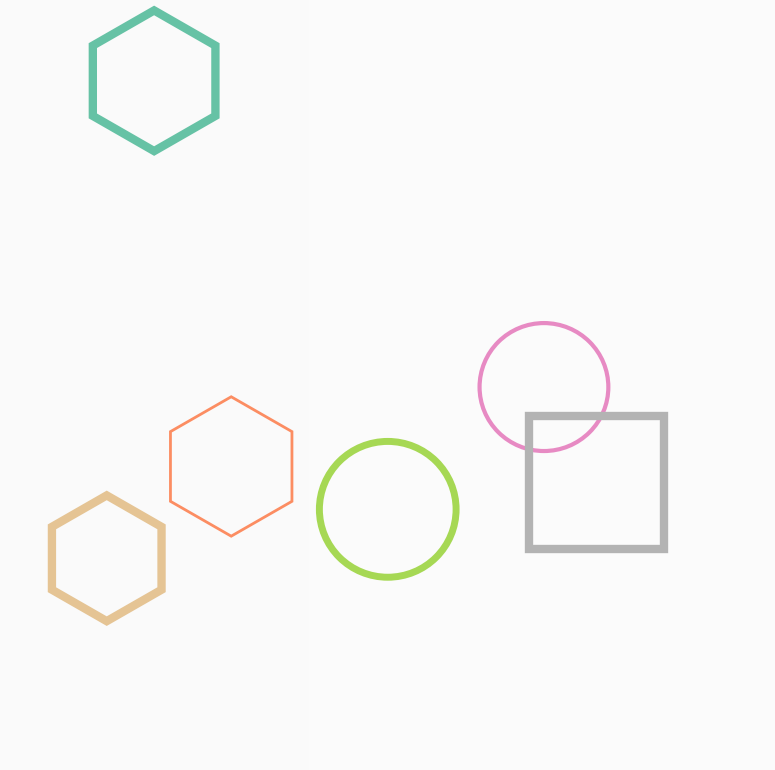[{"shape": "hexagon", "thickness": 3, "radius": 0.46, "center": [0.199, 0.895]}, {"shape": "hexagon", "thickness": 1, "radius": 0.45, "center": [0.298, 0.394]}, {"shape": "circle", "thickness": 1.5, "radius": 0.42, "center": [0.702, 0.497]}, {"shape": "circle", "thickness": 2.5, "radius": 0.44, "center": [0.5, 0.339]}, {"shape": "hexagon", "thickness": 3, "radius": 0.41, "center": [0.138, 0.275]}, {"shape": "square", "thickness": 3, "radius": 0.43, "center": [0.769, 0.373]}]